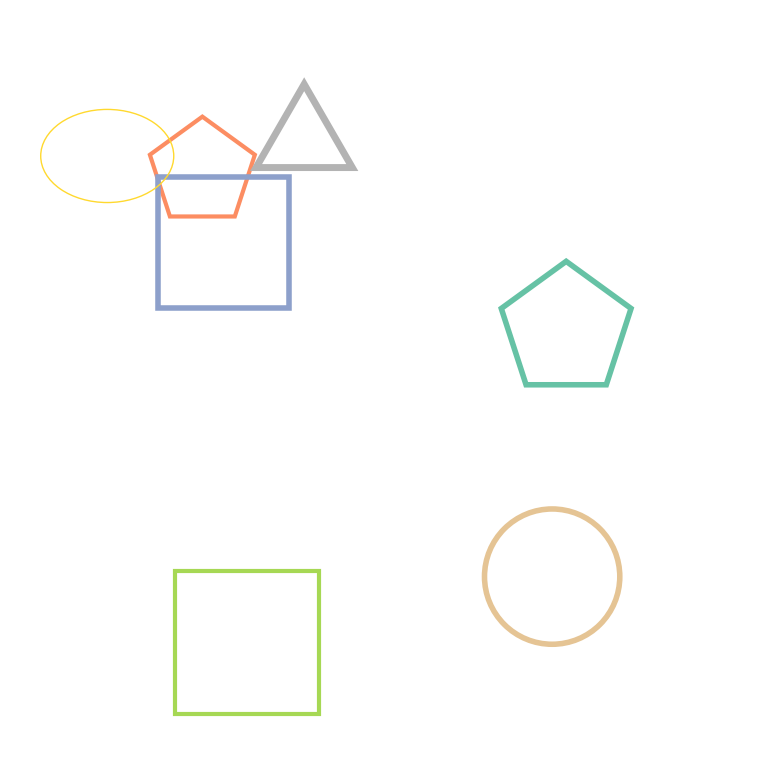[{"shape": "pentagon", "thickness": 2, "radius": 0.44, "center": [0.735, 0.572]}, {"shape": "pentagon", "thickness": 1.5, "radius": 0.36, "center": [0.263, 0.777]}, {"shape": "square", "thickness": 2, "radius": 0.42, "center": [0.29, 0.685]}, {"shape": "square", "thickness": 1.5, "radius": 0.46, "center": [0.321, 0.166]}, {"shape": "oval", "thickness": 0.5, "radius": 0.43, "center": [0.139, 0.797]}, {"shape": "circle", "thickness": 2, "radius": 0.44, "center": [0.717, 0.251]}, {"shape": "triangle", "thickness": 2.5, "radius": 0.36, "center": [0.395, 0.818]}]